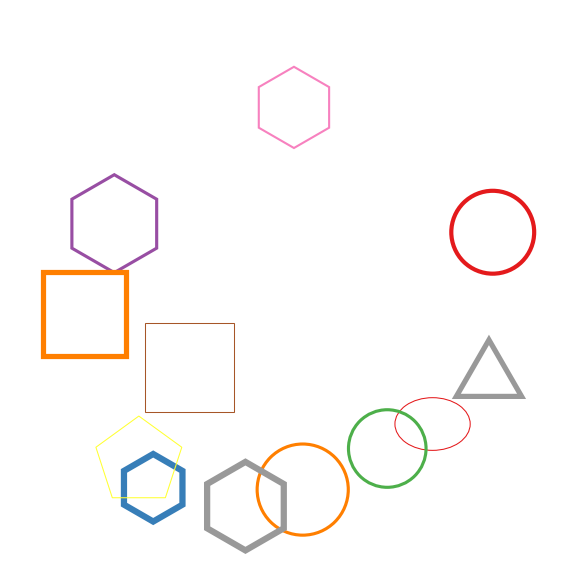[{"shape": "oval", "thickness": 0.5, "radius": 0.33, "center": [0.749, 0.265]}, {"shape": "circle", "thickness": 2, "radius": 0.36, "center": [0.853, 0.597]}, {"shape": "hexagon", "thickness": 3, "radius": 0.29, "center": [0.265, 0.155]}, {"shape": "circle", "thickness": 1.5, "radius": 0.34, "center": [0.671, 0.222]}, {"shape": "hexagon", "thickness": 1.5, "radius": 0.42, "center": [0.198, 0.612]}, {"shape": "circle", "thickness": 1.5, "radius": 0.39, "center": [0.524, 0.151]}, {"shape": "square", "thickness": 2.5, "radius": 0.36, "center": [0.146, 0.455]}, {"shape": "pentagon", "thickness": 0.5, "radius": 0.39, "center": [0.24, 0.201]}, {"shape": "square", "thickness": 0.5, "radius": 0.39, "center": [0.328, 0.363]}, {"shape": "hexagon", "thickness": 1, "radius": 0.35, "center": [0.509, 0.813]}, {"shape": "triangle", "thickness": 2.5, "radius": 0.33, "center": [0.847, 0.345]}, {"shape": "hexagon", "thickness": 3, "radius": 0.38, "center": [0.425, 0.123]}]